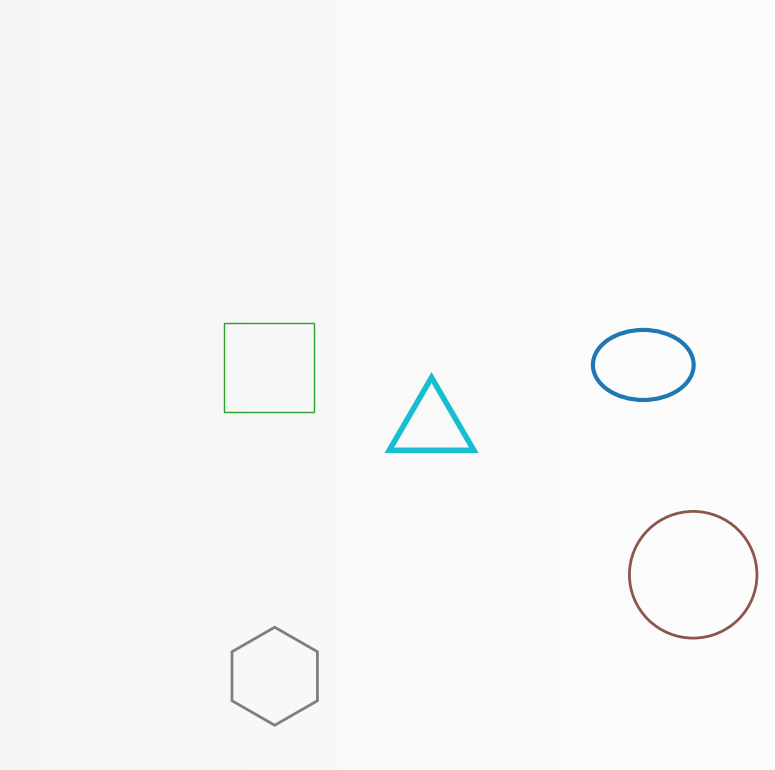[{"shape": "oval", "thickness": 1.5, "radius": 0.32, "center": [0.83, 0.526]}, {"shape": "square", "thickness": 0.5, "radius": 0.29, "center": [0.347, 0.523]}, {"shape": "circle", "thickness": 1, "radius": 0.41, "center": [0.894, 0.254]}, {"shape": "hexagon", "thickness": 1, "radius": 0.32, "center": [0.354, 0.122]}, {"shape": "triangle", "thickness": 2, "radius": 0.32, "center": [0.557, 0.447]}]